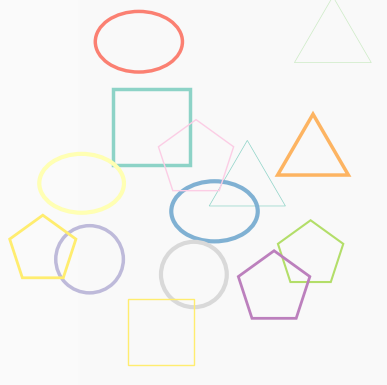[{"shape": "triangle", "thickness": 0.5, "radius": 0.57, "center": [0.638, 0.522]}, {"shape": "square", "thickness": 2.5, "radius": 0.49, "center": [0.391, 0.67]}, {"shape": "oval", "thickness": 3, "radius": 0.55, "center": [0.211, 0.524]}, {"shape": "circle", "thickness": 2.5, "radius": 0.44, "center": [0.231, 0.327]}, {"shape": "oval", "thickness": 2.5, "radius": 0.56, "center": [0.358, 0.892]}, {"shape": "oval", "thickness": 3, "radius": 0.56, "center": [0.554, 0.451]}, {"shape": "triangle", "thickness": 2.5, "radius": 0.53, "center": [0.808, 0.598]}, {"shape": "pentagon", "thickness": 1.5, "radius": 0.44, "center": [0.802, 0.339]}, {"shape": "pentagon", "thickness": 1, "radius": 0.51, "center": [0.506, 0.587]}, {"shape": "circle", "thickness": 3, "radius": 0.42, "center": [0.5, 0.287]}, {"shape": "pentagon", "thickness": 2, "radius": 0.49, "center": [0.707, 0.252]}, {"shape": "triangle", "thickness": 0.5, "radius": 0.57, "center": [0.859, 0.895]}, {"shape": "pentagon", "thickness": 2, "radius": 0.45, "center": [0.11, 0.351]}, {"shape": "square", "thickness": 1, "radius": 0.43, "center": [0.416, 0.138]}]